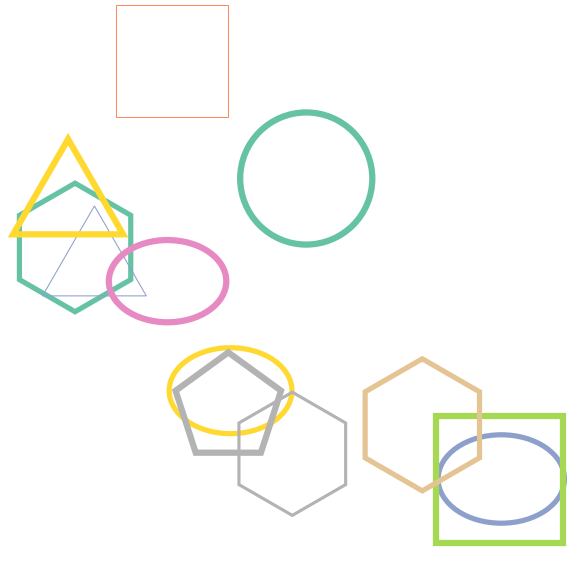[{"shape": "circle", "thickness": 3, "radius": 0.57, "center": [0.53, 0.69]}, {"shape": "hexagon", "thickness": 2.5, "radius": 0.56, "center": [0.13, 0.571]}, {"shape": "square", "thickness": 0.5, "radius": 0.49, "center": [0.298, 0.893]}, {"shape": "oval", "thickness": 2.5, "radius": 0.55, "center": [0.868, 0.17]}, {"shape": "triangle", "thickness": 0.5, "radius": 0.52, "center": [0.163, 0.539]}, {"shape": "oval", "thickness": 3, "radius": 0.51, "center": [0.29, 0.512]}, {"shape": "square", "thickness": 3, "radius": 0.55, "center": [0.865, 0.169]}, {"shape": "oval", "thickness": 2.5, "radius": 0.53, "center": [0.399, 0.323]}, {"shape": "triangle", "thickness": 3, "radius": 0.55, "center": [0.118, 0.648]}, {"shape": "hexagon", "thickness": 2.5, "radius": 0.57, "center": [0.731, 0.263]}, {"shape": "hexagon", "thickness": 1.5, "radius": 0.53, "center": [0.506, 0.213]}, {"shape": "pentagon", "thickness": 3, "radius": 0.48, "center": [0.395, 0.293]}]